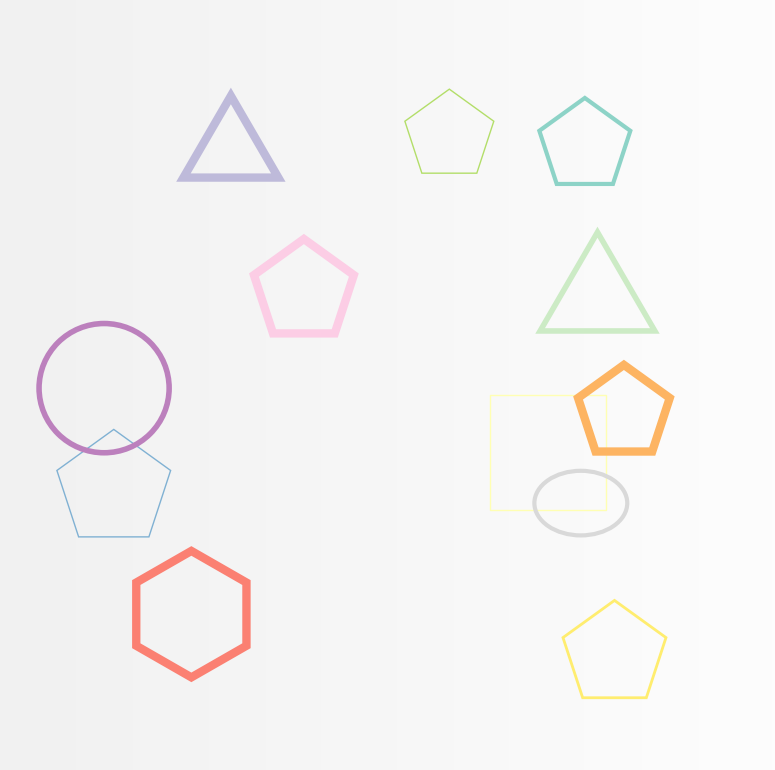[{"shape": "pentagon", "thickness": 1.5, "radius": 0.31, "center": [0.755, 0.811]}, {"shape": "square", "thickness": 0.5, "radius": 0.37, "center": [0.707, 0.412]}, {"shape": "triangle", "thickness": 3, "radius": 0.35, "center": [0.298, 0.805]}, {"shape": "hexagon", "thickness": 3, "radius": 0.41, "center": [0.247, 0.202]}, {"shape": "pentagon", "thickness": 0.5, "radius": 0.39, "center": [0.147, 0.365]}, {"shape": "pentagon", "thickness": 3, "radius": 0.31, "center": [0.805, 0.464]}, {"shape": "pentagon", "thickness": 0.5, "radius": 0.3, "center": [0.58, 0.824]}, {"shape": "pentagon", "thickness": 3, "radius": 0.34, "center": [0.392, 0.622]}, {"shape": "oval", "thickness": 1.5, "radius": 0.3, "center": [0.749, 0.347]}, {"shape": "circle", "thickness": 2, "radius": 0.42, "center": [0.134, 0.496]}, {"shape": "triangle", "thickness": 2, "radius": 0.43, "center": [0.771, 0.613]}, {"shape": "pentagon", "thickness": 1, "radius": 0.35, "center": [0.793, 0.15]}]